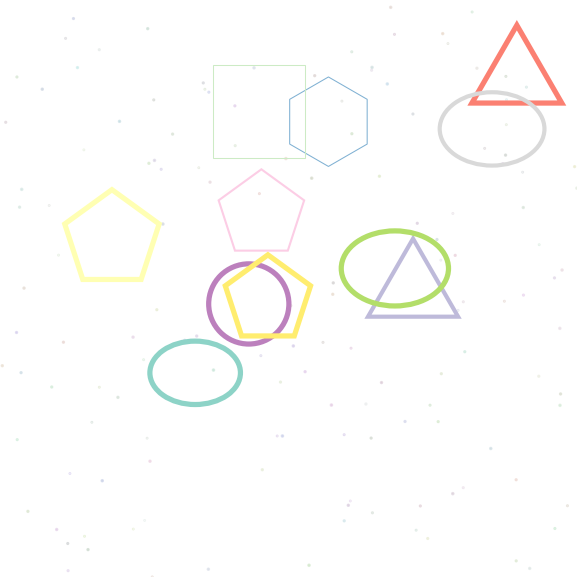[{"shape": "oval", "thickness": 2.5, "radius": 0.39, "center": [0.338, 0.354]}, {"shape": "pentagon", "thickness": 2.5, "radius": 0.43, "center": [0.194, 0.585]}, {"shape": "triangle", "thickness": 2, "radius": 0.45, "center": [0.715, 0.496]}, {"shape": "triangle", "thickness": 2.5, "radius": 0.45, "center": [0.895, 0.866]}, {"shape": "hexagon", "thickness": 0.5, "radius": 0.39, "center": [0.569, 0.788]}, {"shape": "oval", "thickness": 2.5, "radius": 0.46, "center": [0.684, 0.534]}, {"shape": "pentagon", "thickness": 1, "radius": 0.39, "center": [0.453, 0.628]}, {"shape": "oval", "thickness": 2, "radius": 0.45, "center": [0.852, 0.776]}, {"shape": "circle", "thickness": 2.5, "radius": 0.35, "center": [0.431, 0.473]}, {"shape": "square", "thickness": 0.5, "radius": 0.4, "center": [0.448, 0.806]}, {"shape": "pentagon", "thickness": 2.5, "radius": 0.39, "center": [0.464, 0.48]}]